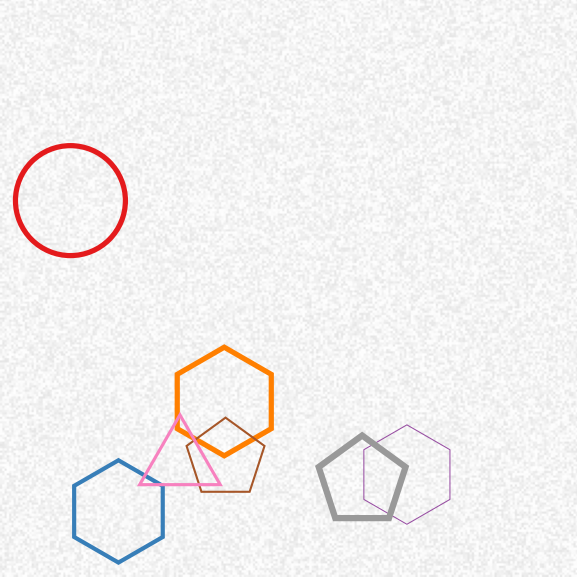[{"shape": "circle", "thickness": 2.5, "radius": 0.48, "center": [0.122, 0.652]}, {"shape": "hexagon", "thickness": 2, "radius": 0.44, "center": [0.205, 0.114]}, {"shape": "hexagon", "thickness": 0.5, "radius": 0.43, "center": [0.705, 0.177]}, {"shape": "hexagon", "thickness": 2.5, "radius": 0.47, "center": [0.388, 0.304]}, {"shape": "pentagon", "thickness": 1, "radius": 0.35, "center": [0.391, 0.205]}, {"shape": "triangle", "thickness": 1.5, "radius": 0.4, "center": [0.312, 0.2]}, {"shape": "pentagon", "thickness": 3, "radius": 0.4, "center": [0.627, 0.166]}]